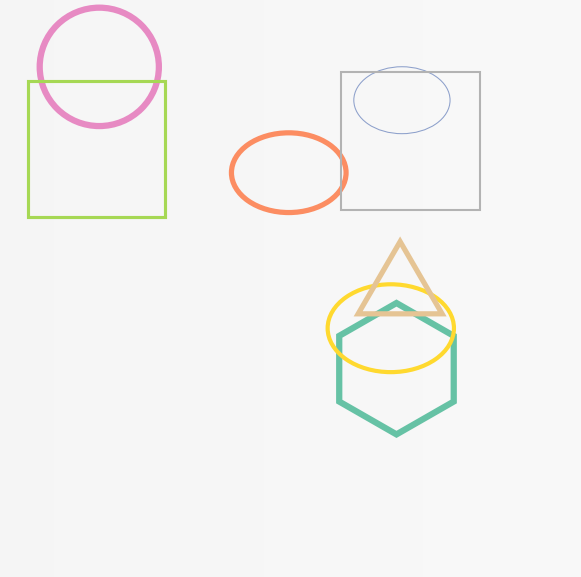[{"shape": "hexagon", "thickness": 3, "radius": 0.57, "center": [0.682, 0.361]}, {"shape": "oval", "thickness": 2.5, "radius": 0.49, "center": [0.497, 0.7]}, {"shape": "oval", "thickness": 0.5, "radius": 0.41, "center": [0.692, 0.826]}, {"shape": "circle", "thickness": 3, "radius": 0.51, "center": [0.171, 0.883]}, {"shape": "square", "thickness": 1.5, "radius": 0.59, "center": [0.166, 0.741]}, {"shape": "oval", "thickness": 2, "radius": 0.54, "center": [0.672, 0.431]}, {"shape": "triangle", "thickness": 2.5, "radius": 0.42, "center": [0.688, 0.497]}, {"shape": "square", "thickness": 1, "radius": 0.6, "center": [0.706, 0.754]}]